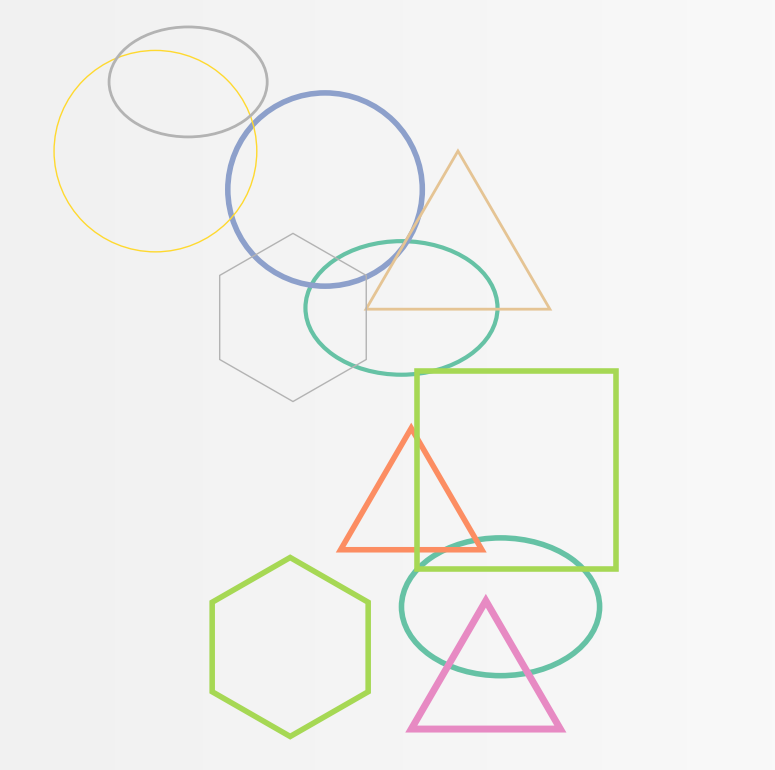[{"shape": "oval", "thickness": 1.5, "radius": 0.62, "center": [0.518, 0.6]}, {"shape": "oval", "thickness": 2, "radius": 0.64, "center": [0.646, 0.212]}, {"shape": "triangle", "thickness": 2, "radius": 0.53, "center": [0.531, 0.339]}, {"shape": "circle", "thickness": 2, "radius": 0.63, "center": [0.419, 0.754]}, {"shape": "triangle", "thickness": 2.5, "radius": 0.56, "center": [0.627, 0.109]}, {"shape": "square", "thickness": 2, "radius": 0.64, "center": [0.666, 0.39]}, {"shape": "hexagon", "thickness": 2, "radius": 0.58, "center": [0.374, 0.16]}, {"shape": "circle", "thickness": 0.5, "radius": 0.65, "center": [0.201, 0.804]}, {"shape": "triangle", "thickness": 1, "radius": 0.68, "center": [0.591, 0.667]}, {"shape": "oval", "thickness": 1, "radius": 0.51, "center": [0.243, 0.894]}, {"shape": "hexagon", "thickness": 0.5, "radius": 0.55, "center": [0.378, 0.588]}]